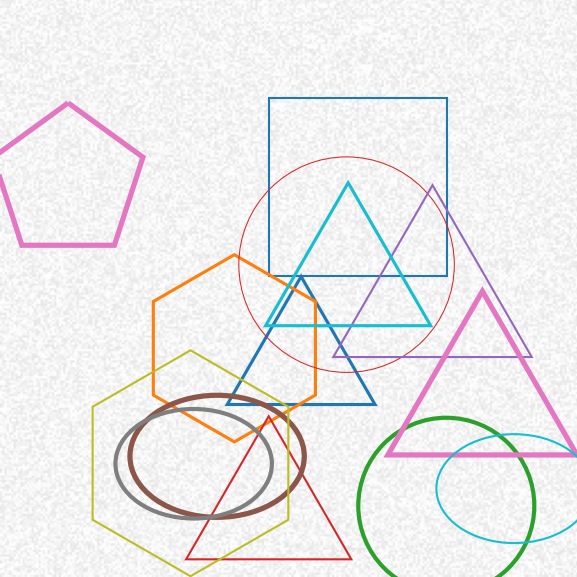[{"shape": "square", "thickness": 1, "radius": 0.77, "center": [0.62, 0.675]}, {"shape": "triangle", "thickness": 1.5, "radius": 0.74, "center": [0.521, 0.373]}, {"shape": "hexagon", "thickness": 1.5, "radius": 0.81, "center": [0.406, 0.396]}, {"shape": "circle", "thickness": 2, "radius": 0.76, "center": [0.773, 0.123]}, {"shape": "circle", "thickness": 0.5, "radius": 0.93, "center": [0.6, 0.541]}, {"shape": "triangle", "thickness": 1, "radius": 0.83, "center": [0.465, 0.113]}, {"shape": "triangle", "thickness": 1, "radius": 0.99, "center": [0.749, 0.48]}, {"shape": "oval", "thickness": 2.5, "radius": 0.75, "center": [0.376, 0.209]}, {"shape": "triangle", "thickness": 2.5, "radius": 0.95, "center": [0.835, 0.306]}, {"shape": "pentagon", "thickness": 2.5, "radius": 0.68, "center": [0.118, 0.685]}, {"shape": "oval", "thickness": 2, "radius": 0.68, "center": [0.335, 0.196]}, {"shape": "hexagon", "thickness": 1, "radius": 0.98, "center": [0.33, 0.197]}, {"shape": "oval", "thickness": 1, "radius": 0.67, "center": [0.89, 0.153]}, {"shape": "triangle", "thickness": 1.5, "radius": 0.82, "center": [0.603, 0.518]}]